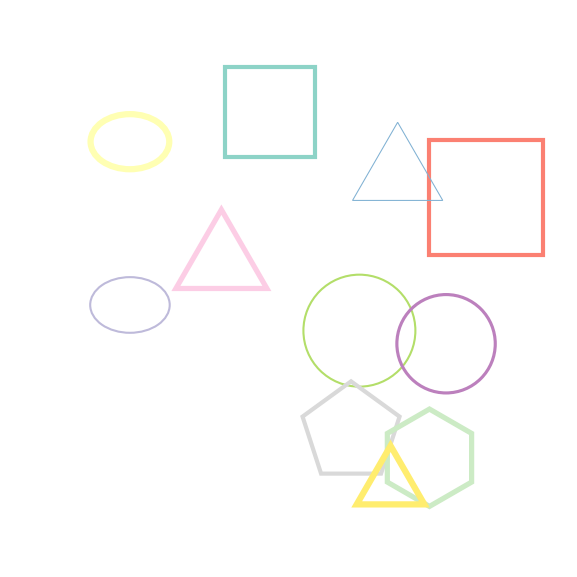[{"shape": "square", "thickness": 2, "radius": 0.39, "center": [0.468, 0.805]}, {"shape": "oval", "thickness": 3, "radius": 0.34, "center": [0.225, 0.754]}, {"shape": "oval", "thickness": 1, "radius": 0.34, "center": [0.225, 0.471]}, {"shape": "square", "thickness": 2, "radius": 0.5, "center": [0.841, 0.657]}, {"shape": "triangle", "thickness": 0.5, "radius": 0.45, "center": [0.689, 0.697]}, {"shape": "circle", "thickness": 1, "radius": 0.48, "center": [0.622, 0.427]}, {"shape": "triangle", "thickness": 2.5, "radius": 0.45, "center": [0.383, 0.545]}, {"shape": "pentagon", "thickness": 2, "radius": 0.44, "center": [0.608, 0.25]}, {"shape": "circle", "thickness": 1.5, "radius": 0.43, "center": [0.772, 0.404]}, {"shape": "hexagon", "thickness": 2.5, "radius": 0.42, "center": [0.744, 0.207]}, {"shape": "triangle", "thickness": 3, "radius": 0.34, "center": [0.676, 0.16]}]